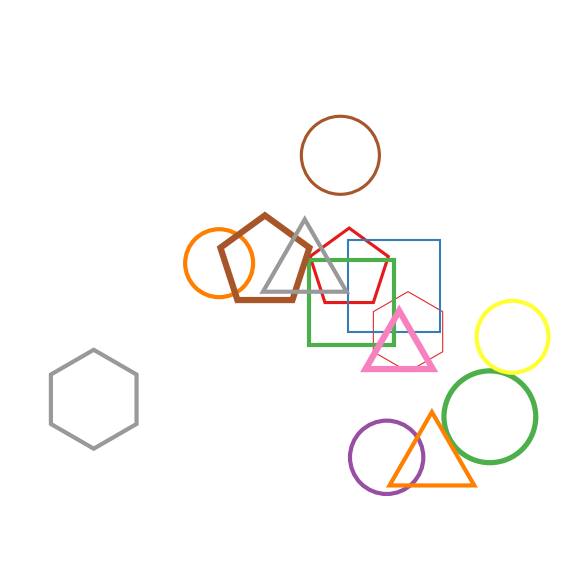[{"shape": "pentagon", "thickness": 1.5, "radius": 0.36, "center": [0.605, 0.533]}, {"shape": "hexagon", "thickness": 0.5, "radius": 0.35, "center": [0.707, 0.425]}, {"shape": "square", "thickness": 1, "radius": 0.4, "center": [0.682, 0.504]}, {"shape": "circle", "thickness": 2.5, "radius": 0.4, "center": [0.848, 0.277]}, {"shape": "square", "thickness": 2, "radius": 0.37, "center": [0.609, 0.475]}, {"shape": "circle", "thickness": 2, "radius": 0.32, "center": [0.67, 0.207]}, {"shape": "triangle", "thickness": 2, "radius": 0.42, "center": [0.748, 0.201]}, {"shape": "circle", "thickness": 2, "radius": 0.29, "center": [0.379, 0.543]}, {"shape": "circle", "thickness": 2, "radius": 0.31, "center": [0.887, 0.416]}, {"shape": "pentagon", "thickness": 3, "radius": 0.41, "center": [0.459, 0.545]}, {"shape": "circle", "thickness": 1.5, "radius": 0.34, "center": [0.589, 0.73]}, {"shape": "triangle", "thickness": 3, "radius": 0.34, "center": [0.691, 0.394]}, {"shape": "hexagon", "thickness": 2, "radius": 0.43, "center": [0.162, 0.308]}, {"shape": "triangle", "thickness": 2, "radius": 0.42, "center": [0.528, 0.536]}]